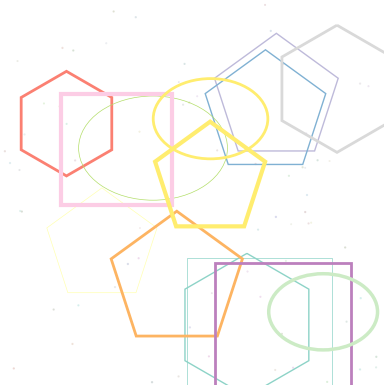[{"shape": "square", "thickness": 0.5, "radius": 0.95, "center": [0.674, 0.141]}, {"shape": "hexagon", "thickness": 1, "radius": 0.93, "center": [0.641, 0.156]}, {"shape": "pentagon", "thickness": 0.5, "radius": 0.75, "center": [0.265, 0.361]}, {"shape": "pentagon", "thickness": 1, "radius": 0.84, "center": [0.718, 0.745]}, {"shape": "hexagon", "thickness": 2, "radius": 0.68, "center": [0.173, 0.679]}, {"shape": "pentagon", "thickness": 1, "radius": 0.82, "center": [0.69, 0.706]}, {"shape": "pentagon", "thickness": 2, "radius": 0.9, "center": [0.459, 0.272]}, {"shape": "oval", "thickness": 0.5, "radius": 0.97, "center": [0.398, 0.615]}, {"shape": "square", "thickness": 3, "radius": 0.72, "center": [0.303, 0.612]}, {"shape": "hexagon", "thickness": 2, "radius": 0.83, "center": [0.875, 0.769]}, {"shape": "square", "thickness": 2, "radius": 0.88, "center": [0.735, 0.139]}, {"shape": "oval", "thickness": 2.5, "radius": 0.71, "center": [0.839, 0.19]}, {"shape": "oval", "thickness": 2, "radius": 0.74, "center": [0.547, 0.692]}, {"shape": "pentagon", "thickness": 3, "radius": 0.75, "center": [0.546, 0.534]}]